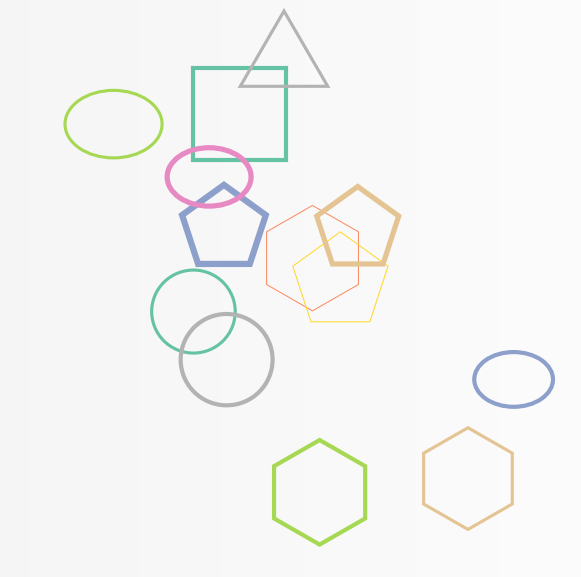[{"shape": "square", "thickness": 2, "radius": 0.4, "center": [0.413, 0.802]}, {"shape": "circle", "thickness": 1.5, "radius": 0.36, "center": [0.333, 0.46]}, {"shape": "hexagon", "thickness": 0.5, "radius": 0.46, "center": [0.538, 0.552]}, {"shape": "oval", "thickness": 2, "radius": 0.34, "center": [0.884, 0.342]}, {"shape": "pentagon", "thickness": 3, "radius": 0.38, "center": [0.385, 0.603]}, {"shape": "oval", "thickness": 2.5, "radius": 0.36, "center": [0.36, 0.693]}, {"shape": "hexagon", "thickness": 2, "radius": 0.45, "center": [0.55, 0.147]}, {"shape": "oval", "thickness": 1.5, "radius": 0.42, "center": [0.195, 0.784]}, {"shape": "pentagon", "thickness": 0.5, "radius": 0.43, "center": [0.586, 0.512]}, {"shape": "pentagon", "thickness": 2.5, "radius": 0.37, "center": [0.615, 0.602]}, {"shape": "hexagon", "thickness": 1.5, "radius": 0.44, "center": [0.805, 0.17]}, {"shape": "triangle", "thickness": 1.5, "radius": 0.43, "center": [0.489, 0.893]}, {"shape": "circle", "thickness": 2, "radius": 0.4, "center": [0.39, 0.376]}]